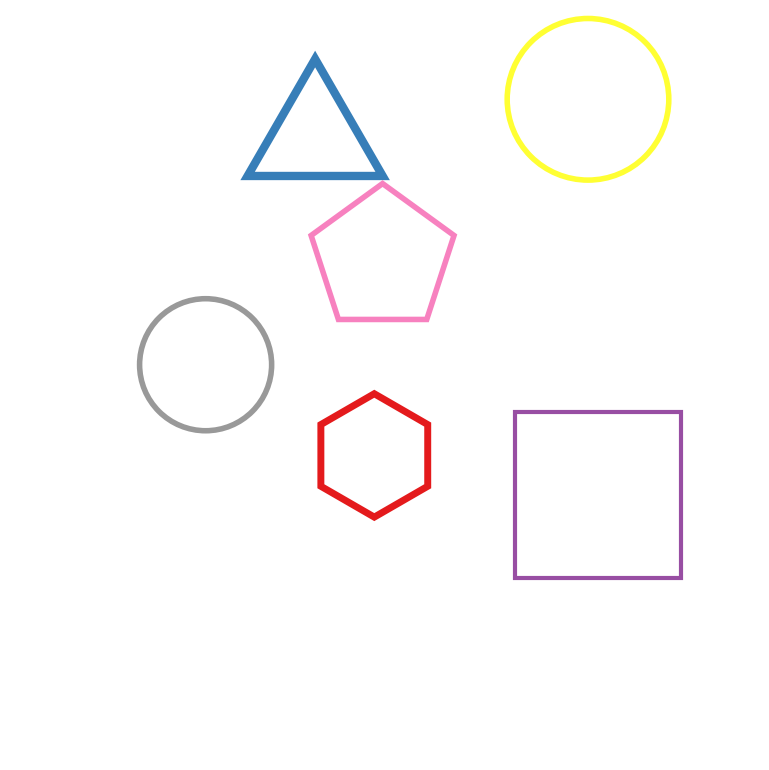[{"shape": "hexagon", "thickness": 2.5, "radius": 0.4, "center": [0.486, 0.409]}, {"shape": "triangle", "thickness": 3, "radius": 0.51, "center": [0.409, 0.822]}, {"shape": "square", "thickness": 1.5, "radius": 0.54, "center": [0.776, 0.357]}, {"shape": "circle", "thickness": 2, "radius": 0.52, "center": [0.764, 0.871]}, {"shape": "pentagon", "thickness": 2, "radius": 0.49, "center": [0.497, 0.664]}, {"shape": "circle", "thickness": 2, "radius": 0.43, "center": [0.267, 0.526]}]